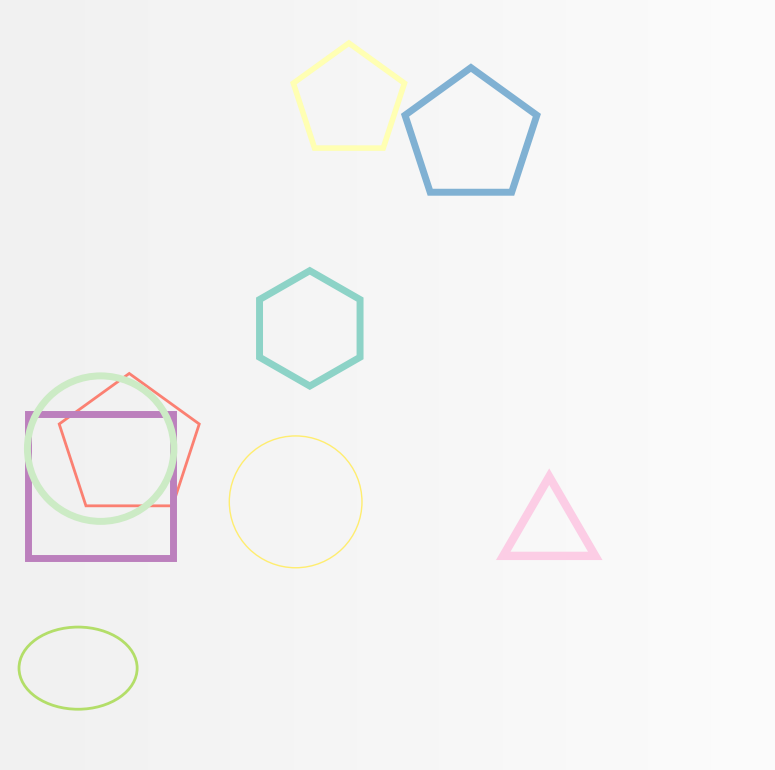[{"shape": "hexagon", "thickness": 2.5, "radius": 0.37, "center": [0.4, 0.574]}, {"shape": "pentagon", "thickness": 2, "radius": 0.38, "center": [0.45, 0.869]}, {"shape": "pentagon", "thickness": 1, "radius": 0.48, "center": [0.167, 0.42]}, {"shape": "pentagon", "thickness": 2.5, "radius": 0.45, "center": [0.608, 0.823]}, {"shape": "oval", "thickness": 1, "radius": 0.38, "center": [0.101, 0.132]}, {"shape": "triangle", "thickness": 3, "radius": 0.34, "center": [0.709, 0.312]}, {"shape": "square", "thickness": 2.5, "radius": 0.47, "center": [0.13, 0.369]}, {"shape": "circle", "thickness": 2.5, "radius": 0.47, "center": [0.13, 0.417]}, {"shape": "circle", "thickness": 0.5, "radius": 0.43, "center": [0.381, 0.348]}]